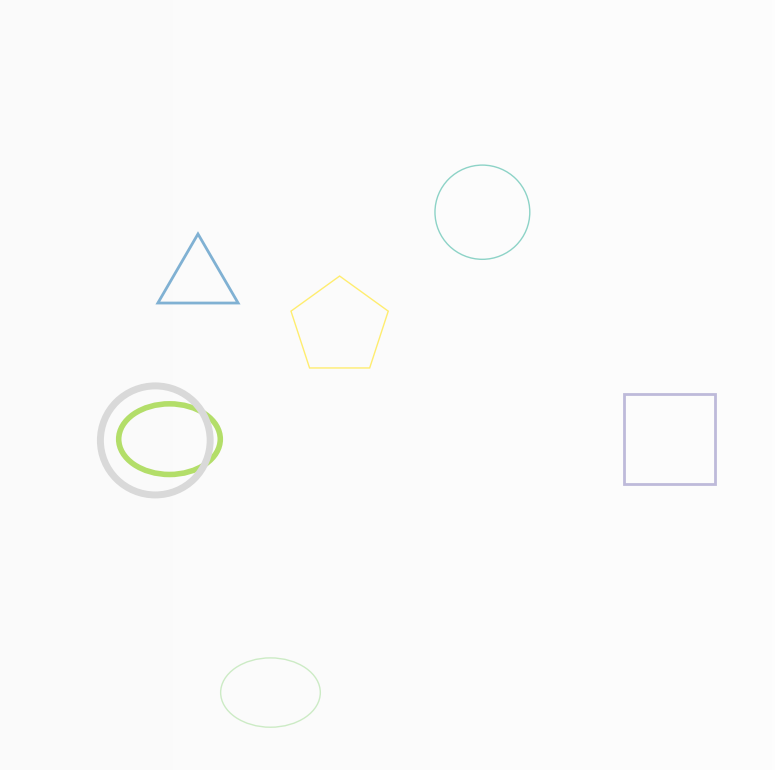[{"shape": "circle", "thickness": 0.5, "radius": 0.31, "center": [0.622, 0.724]}, {"shape": "square", "thickness": 1, "radius": 0.29, "center": [0.864, 0.43]}, {"shape": "triangle", "thickness": 1, "radius": 0.3, "center": [0.255, 0.636]}, {"shape": "oval", "thickness": 2, "radius": 0.33, "center": [0.219, 0.43]}, {"shape": "circle", "thickness": 2.5, "radius": 0.35, "center": [0.2, 0.428]}, {"shape": "oval", "thickness": 0.5, "radius": 0.32, "center": [0.349, 0.101]}, {"shape": "pentagon", "thickness": 0.5, "radius": 0.33, "center": [0.438, 0.576]}]